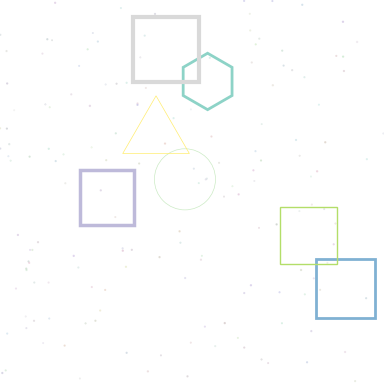[{"shape": "hexagon", "thickness": 2, "radius": 0.37, "center": [0.539, 0.788]}, {"shape": "square", "thickness": 2.5, "radius": 0.35, "center": [0.278, 0.486]}, {"shape": "square", "thickness": 2, "radius": 0.38, "center": [0.896, 0.251]}, {"shape": "square", "thickness": 1, "radius": 0.37, "center": [0.801, 0.389]}, {"shape": "square", "thickness": 3, "radius": 0.42, "center": [0.431, 0.872]}, {"shape": "circle", "thickness": 0.5, "radius": 0.4, "center": [0.48, 0.534]}, {"shape": "triangle", "thickness": 0.5, "radius": 0.5, "center": [0.405, 0.651]}]